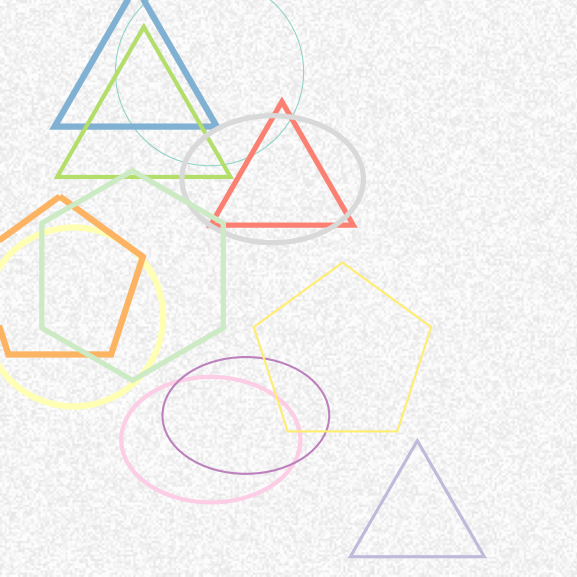[{"shape": "circle", "thickness": 0.5, "radius": 0.81, "center": [0.363, 0.875]}, {"shape": "circle", "thickness": 3, "radius": 0.77, "center": [0.128, 0.45]}, {"shape": "triangle", "thickness": 1.5, "radius": 0.67, "center": [0.723, 0.102]}, {"shape": "triangle", "thickness": 2.5, "radius": 0.71, "center": [0.488, 0.681]}, {"shape": "triangle", "thickness": 3, "radius": 0.81, "center": [0.235, 0.861]}, {"shape": "pentagon", "thickness": 3, "radius": 0.76, "center": [0.103, 0.508]}, {"shape": "triangle", "thickness": 2, "radius": 0.87, "center": [0.249, 0.779]}, {"shape": "oval", "thickness": 2, "radius": 0.78, "center": [0.365, 0.238]}, {"shape": "oval", "thickness": 2.5, "radius": 0.79, "center": [0.472, 0.689]}, {"shape": "oval", "thickness": 1, "radius": 0.72, "center": [0.426, 0.28]}, {"shape": "hexagon", "thickness": 2.5, "radius": 0.91, "center": [0.23, 0.522]}, {"shape": "pentagon", "thickness": 1, "radius": 0.81, "center": [0.593, 0.383]}]